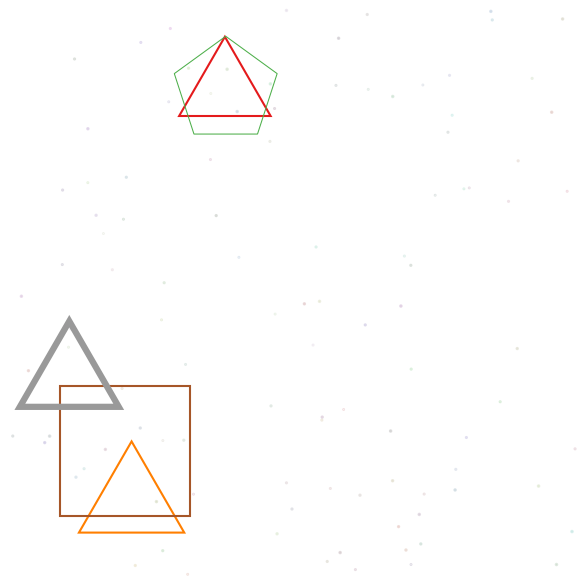[{"shape": "triangle", "thickness": 1, "radius": 0.46, "center": [0.389, 0.844]}, {"shape": "pentagon", "thickness": 0.5, "radius": 0.47, "center": [0.391, 0.843]}, {"shape": "triangle", "thickness": 1, "radius": 0.53, "center": [0.228, 0.13]}, {"shape": "square", "thickness": 1, "radius": 0.56, "center": [0.216, 0.218]}, {"shape": "triangle", "thickness": 3, "radius": 0.49, "center": [0.12, 0.344]}]